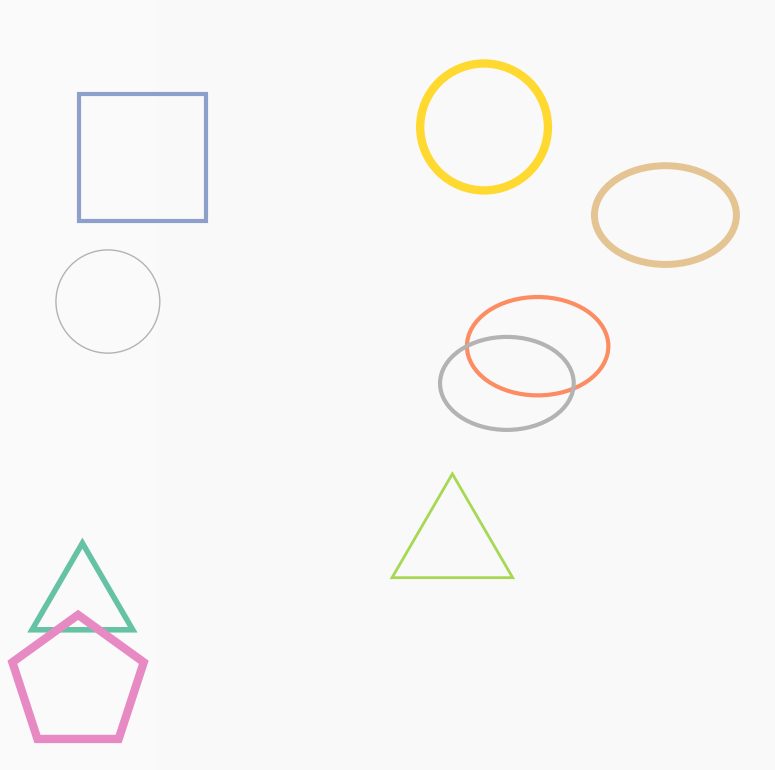[{"shape": "triangle", "thickness": 2, "radius": 0.38, "center": [0.106, 0.22]}, {"shape": "oval", "thickness": 1.5, "radius": 0.46, "center": [0.694, 0.55]}, {"shape": "square", "thickness": 1.5, "radius": 0.41, "center": [0.184, 0.796]}, {"shape": "pentagon", "thickness": 3, "radius": 0.45, "center": [0.101, 0.112]}, {"shape": "triangle", "thickness": 1, "radius": 0.45, "center": [0.584, 0.295]}, {"shape": "circle", "thickness": 3, "radius": 0.41, "center": [0.625, 0.835]}, {"shape": "oval", "thickness": 2.5, "radius": 0.46, "center": [0.859, 0.721]}, {"shape": "circle", "thickness": 0.5, "radius": 0.34, "center": [0.139, 0.608]}, {"shape": "oval", "thickness": 1.5, "radius": 0.43, "center": [0.654, 0.502]}]